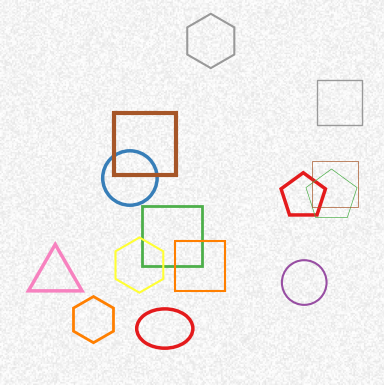[{"shape": "pentagon", "thickness": 2.5, "radius": 0.3, "center": [0.788, 0.491]}, {"shape": "oval", "thickness": 2.5, "radius": 0.36, "center": [0.428, 0.147]}, {"shape": "circle", "thickness": 2.5, "radius": 0.35, "center": [0.337, 0.538]}, {"shape": "square", "thickness": 2, "radius": 0.39, "center": [0.447, 0.388]}, {"shape": "pentagon", "thickness": 0.5, "radius": 0.35, "center": [0.861, 0.491]}, {"shape": "circle", "thickness": 1.5, "radius": 0.29, "center": [0.79, 0.266]}, {"shape": "square", "thickness": 1.5, "radius": 0.33, "center": [0.519, 0.31]}, {"shape": "hexagon", "thickness": 2, "radius": 0.3, "center": [0.243, 0.17]}, {"shape": "hexagon", "thickness": 1.5, "radius": 0.36, "center": [0.362, 0.311]}, {"shape": "square", "thickness": 3, "radius": 0.4, "center": [0.377, 0.627]}, {"shape": "square", "thickness": 0.5, "radius": 0.3, "center": [0.87, 0.523]}, {"shape": "triangle", "thickness": 2.5, "radius": 0.4, "center": [0.143, 0.285]}, {"shape": "hexagon", "thickness": 1.5, "radius": 0.35, "center": [0.548, 0.894]}, {"shape": "square", "thickness": 1, "radius": 0.29, "center": [0.882, 0.734]}]